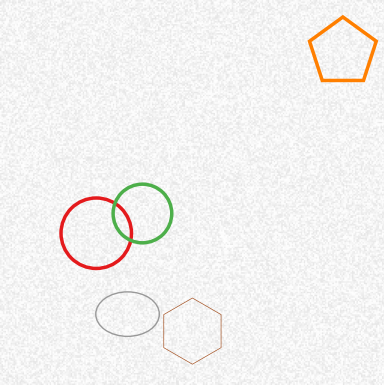[{"shape": "circle", "thickness": 2.5, "radius": 0.46, "center": [0.25, 0.394]}, {"shape": "circle", "thickness": 2.5, "radius": 0.38, "center": [0.37, 0.445]}, {"shape": "pentagon", "thickness": 2.5, "radius": 0.46, "center": [0.891, 0.865]}, {"shape": "hexagon", "thickness": 0.5, "radius": 0.43, "center": [0.5, 0.14]}, {"shape": "oval", "thickness": 1, "radius": 0.41, "center": [0.331, 0.184]}]